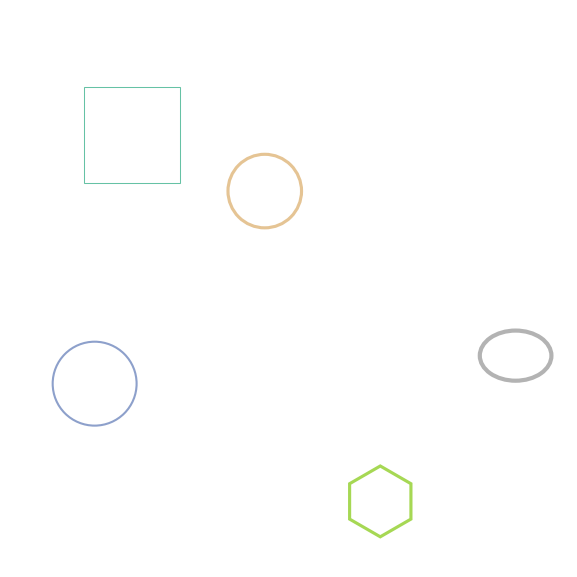[{"shape": "square", "thickness": 0.5, "radius": 0.42, "center": [0.229, 0.765]}, {"shape": "circle", "thickness": 1, "radius": 0.36, "center": [0.164, 0.335]}, {"shape": "hexagon", "thickness": 1.5, "radius": 0.31, "center": [0.658, 0.131]}, {"shape": "circle", "thickness": 1.5, "radius": 0.32, "center": [0.458, 0.668]}, {"shape": "oval", "thickness": 2, "radius": 0.31, "center": [0.893, 0.383]}]